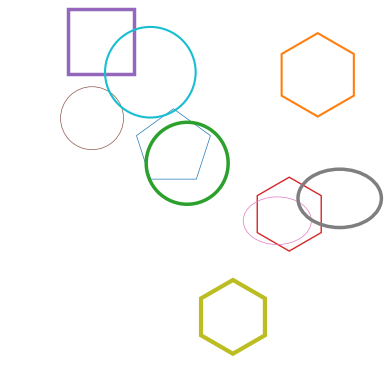[{"shape": "pentagon", "thickness": 0.5, "radius": 0.51, "center": [0.451, 0.616]}, {"shape": "hexagon", "thickness": 1.5, "radius": 0.54, "center": [0.825, 0.806]}, {"shape": "circle", "thickness": 2.5, "radius": 0.53, "center": [0.486, 0.576]}, {"shape": "hexagon", "thickness": 1, "radius": 0.48, "center": [0.751, 0.444]}, {"shape": "square", "thickness": 2.5, "radius": 0.42, "center": [0.262, 0.893]}, {"shape": "circle", "thickness": 0.5, "radius": 0.41, "center": [0.239, 0.693]}, {"shape": "oval", "thickness": 0.5, "radius": 0.44, "center": [0.72, 0.427]}, {"shape": "oval", "thickness": 2.5, "radius": 0.54, "center": [0.882, 0.485]}, {"shape": "hexagon", "thickness": 3, "radius": 0.48, "center": [0.605, 0.177]}, {"shape": "circle", "thickness": 1.5, "radius": 0.59, "center": [0.391, 0.812]}]